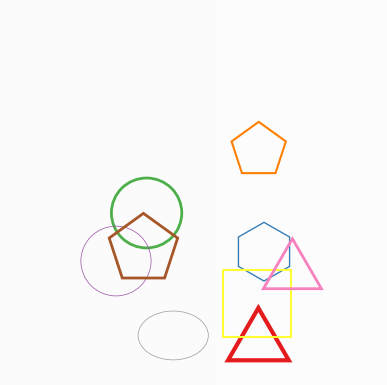[{"shape": "triangle", "thickness": 3, "radius": 0.45, "center": [0.667, 0.109]}, {"shape": "hexagon", "thickness": 1, "radius": 0.38, "center": [0.681, 0.346]}, {"shape": "circle", "thickness": 2, "radius": 0.45, "center": [0.378, 0.447]}, {"shape": "circle", "thickness": 0.5, "radius": 0.45, "center": [0.299, 0.322]}, {"shape": "pentagon", "thickness": 1.5, "radius": 0.37, "center": [0.668, 0.61]}, {"shape": "square", "thickness": 1.5, "radius": 0.44, "center": [0.663, 0.211]}, {"shape": "pentagon", "thickness": 2, "radius": 0.46, "center": [0.37, 0.353]}, {"shape": "triangle", "thickness": 2, "radius": 0.43, "center": [0.755, 0.293]}, {"shape": "oval", "thickness": 0.5, "radius": 0.45, "center": [0.447, 0.129]}]